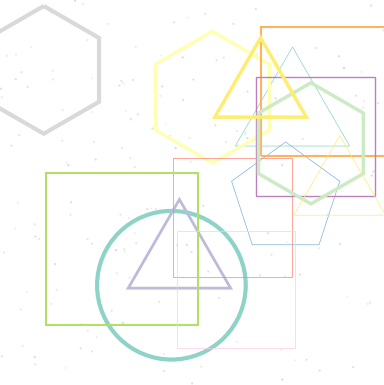[{"shape": "triangle", "thickness": 0.5, "radius": 0.86, "center": [0.76, 0.706]}, {"shape": "circle", "thickness": 3, "radius": 0.97, "center": [0.445, 0.259]}, {"shape": "hexagon", "thickness": 2.5, "radius": 0.85, "center": [0.552, 0.748]}, {"shape": "triangle", "thickness": 2, "radius": 0.77, "center": [0.466, 0.328]}, {"shape": "square", "thickness": 0.5, "radius": 0.77, "center": [0.605, 0.436]}, {"shape": "pentagon", "thickness": 0.5, "radius": 0.74, "center": [0.742, 0.484]}, {"shape": "square", "thickness": 1.5, "radius": 0.83, "center": [0.846, 0.762]}, {"shape": "square", "thickness": 1.5, "radius": 0.99, "center": [0.316, 0.354]}, {"shape": "square", "thickness": 0.5, "radius": 0.76, "center": [0.613, 0.247]}, {"shape": "hexagon", "thickness": 3, "radius": 0.83, "center": [0.114, 0.819]}, {"shape": "square", "thickness": 1, "radius": 0.77, "center": [0.82, 0.645]}, {"shape": "hexagon", "thickness": 2.5, "radius": 0.79, "center": [0.808, 0.628]}, {"shape": "triangle", "thickness": 2.5, "radius": 0.69, "center": [0.677, 0.764]}, {"shape": "triangle", "thickness": 0.5, "radius": 0.69, "center": [0.882, 0.51]}]